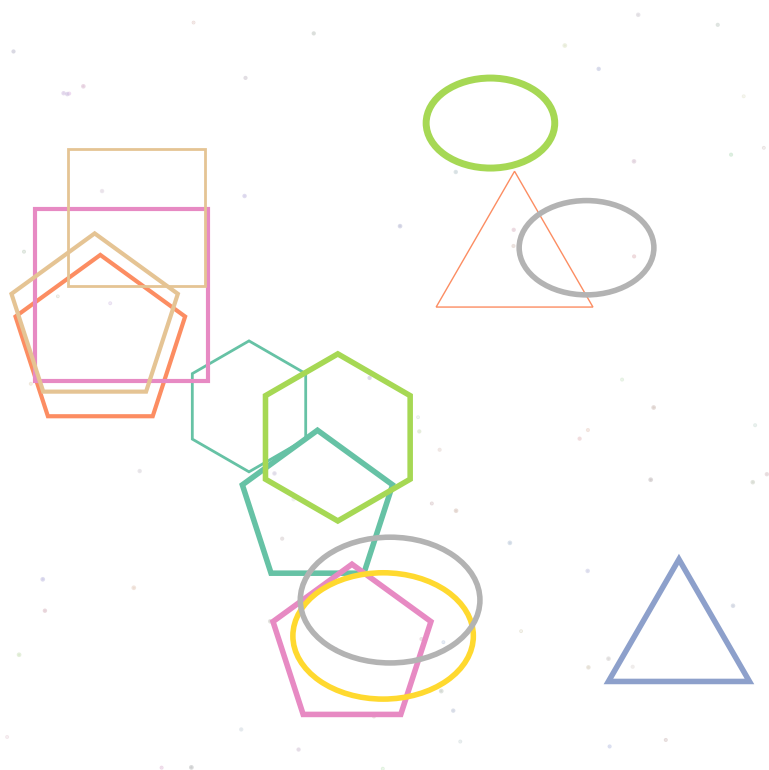[{"shape": "pentagon", "thickness": 2, "radius": 0.51, "center": [0.412, 0.339]}, {"shape": "hexagon", "thickness": 1, "radius": 0.43, "center": [0.323, 0.472]}, {"shape": "pentagon", "thickness": 1.5, "radius": 0.58, "center": [0.13, 0.553]}, {"shape": "triangle", "thickness": 0.5, "radius": 0.59, "center": [0.668, 0.66]}, {"shape": "triangle", "thickness": 2, "radius": 0.53, "center": [0.882, 0.168]}, {"shape": "square", "thickness": 1.5, "radius": 0.56, "center": [0.157, 0.617]}, {"shape": "pentagon", "thickness": 2, "radius": 0.54, "center": [0.457, 0.159]}, {"shape": "hexagon", "thickness": 2, "radius": 0.54, "center": [0.439, 0.432]}, {"shape": "oval", "thickness": 2.5, "radius": 0.42, "center": [0.637, 0.84]}, {"shape": "oval", "thickness": 2, "radius": 0.59, "center": [0.498, 0.174]}, {"shape": "pentagon", "thickness": 1.5, "radius": 0.57, "center": [0.123, 0.583]}, {"shape": "square", "thickness": 1, "radius": 0.44, "center": [0.177, 0.717]}, {"shape": "oval", "thickness": 2, "radius": 0.58, "center": [0.507, 0.221]}, {"shape": "oval", "thickness": 2, "radius": 0.44, "center": [0.762, 0.678]}]